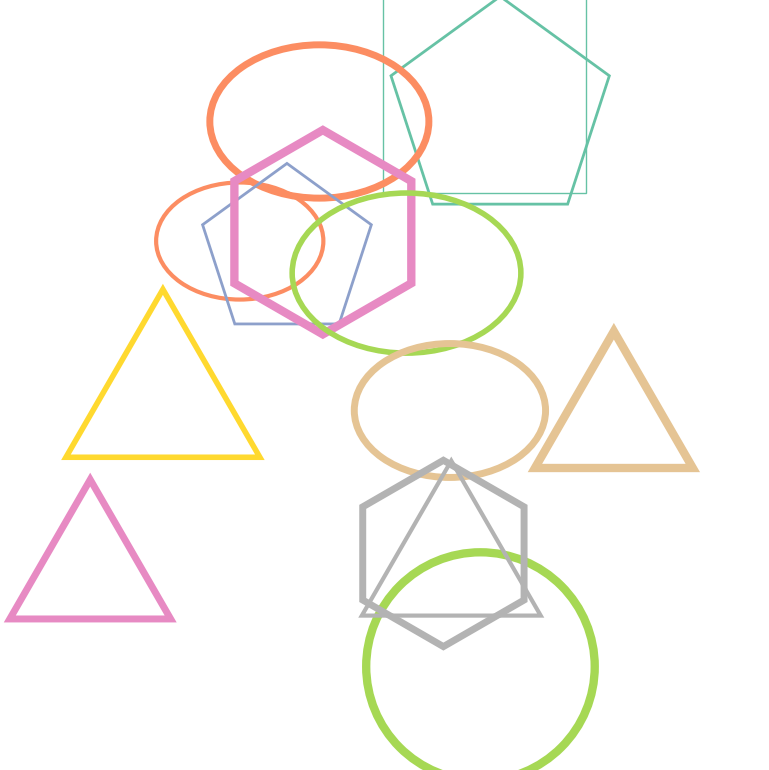[{"shape": "pentagon", "thickness": 1, "radius": 0.75, "center": [0.65, 0.856]}, {"shape": "square", "thickness": 0.5, "radius": 0.66, "center": [0.629, 0.881]}, {"shape": "oval", "thickness": 1.5, "radius": 0.54, "center": [0.311, 0.687]}, {"shape": "oval", "thickness": 2.5, "radius": 0.71, "center": [0.415, 0.842]}, {"shape": "pentagon", "thickness": 1, "radius": 0.58, "center": [0.373, 0.673]}, {"shape": "triangle", "thickness": 2.5, "radius": 0.6, "center": [0.117, 0.256]}, {"shape": "hexagon", "thickness": 3, "radius": 0.66, "center": [0.419, 0.698]}, {"shape": "circle", "thickness": 3, "radius": 0.74, "center": [0.624, 0.134]}, {"shape": "oval", "thickness": 2, "radius": 0.74, "center": [0.528, 0.645]}, {"shape": "triangle", "thickness": 2, "radius": 0.73, "center": [0.212, 0.479]}, {"shape": "oval", "thickness": 2.5, "radius": 0.62, "center": [0.584, 0.467]}, {"shape": "triangle", "thickness": 3, "radius": 0.59, "center": [0.797, 0.451]}, {"shape": "triangle", "thickness": 1.5, "radius": 0.67, "center": [0.586, 0.268]}, {"shape": "hexagon", "thickness": 2.5, "radius": 0.6, "center": [0.576, 0.281]}]